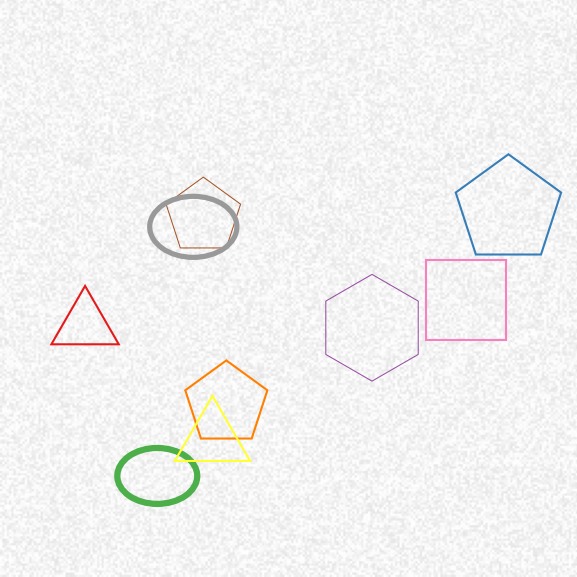[{"shape": "triangle", "thickness": 1, "radius": 0.34, "center": [0.147, 0.437]}, {"shape": "pentagon", "thickness": 1, "radius": 0.48, "center": [0.88, 0.636]}, {"shape": "oval", "thickness": 3, "radius": 0.35, "center": [0.272, 0.175]}, {"shape": "hexagon", "thickness": 0.5, "radius": 0.46, "center": [0.644, 0.432]}, {"shape": "pentagon", "thickness": 1, "radius": 0.37, "center": [0.392, 0.3]}, {"shape": "triangle", "thickness": 1, "radius": 0.38, "center": [0.368, 0.239]}, {"shape": "pentagon", "thickness": 0.5, "radius": 0.34, "center": [0.352, 0.625]}, {"shape": "square", "thickness": 1, "radius": 0.35, "center": [0.807, 0.48]}, {"shape": "oval", "thickness": 2.5, "radius": 0.38, "center": [0.335, 0.606]}]